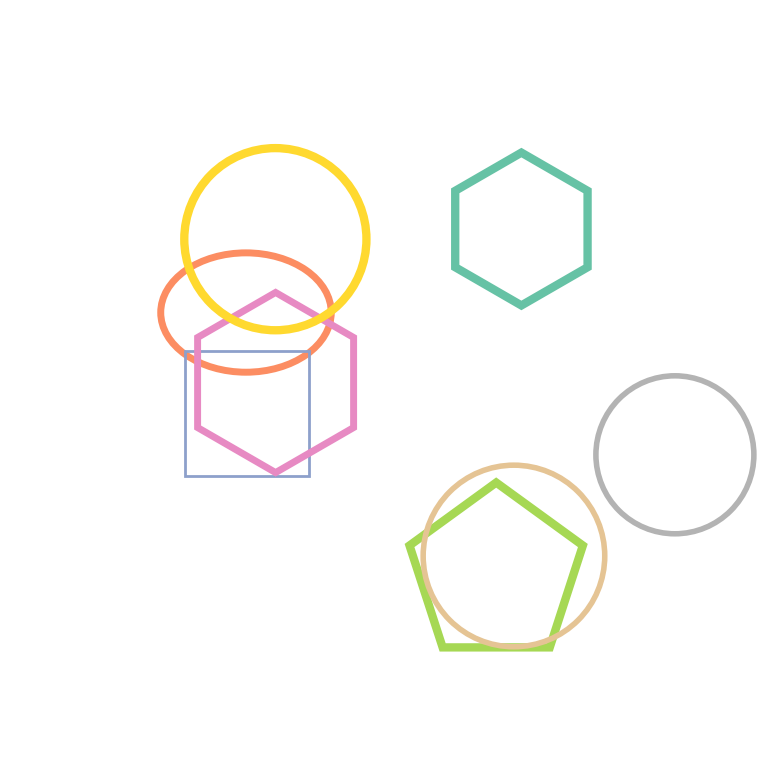[{"shape": "hexagon", "thickness": 3, "radius": 0.5, "center": [0.677, 0.703]}, {"shape": "oval", "thickness": 2.5, "radius": 0.55, "center": [0.319, 0.594]}, {"shape": "square", "thickness": 1, "radius": 0.41, "center": [0.321, 0.463]}, {"shape": "hexagon", "thickness": 2.5, "radius": 0.58, "center": [0.358, 0.503]}, {"shape": "pentagon", "thickness": 3, "radius": 0.59, "center": [0.644, 0.255]}, {"shape": "circle", "thickness": 3, "radius": 0.59, "center": [0.358, 0.689]}, {"shape": "circle", "thickness": 2, "radius": 0.59, "center": [0.667, 0.278]}, {"shape": "circle", "thickness": 2, "radius": 0.51, "center": [0.876, 0.409]}]